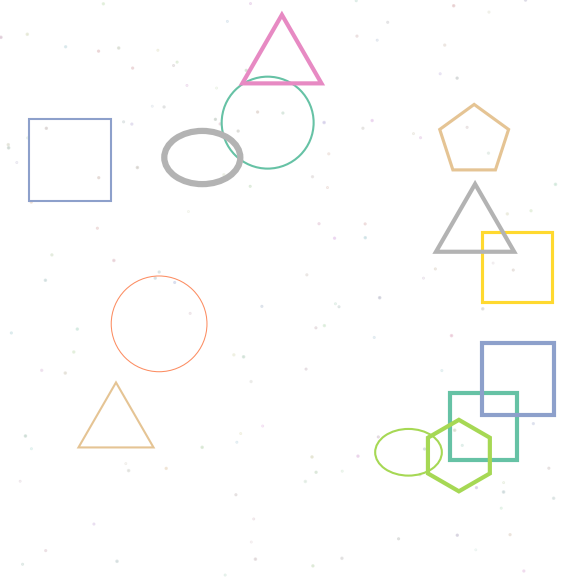[{"shape": "square", "thickness": 2, "radius": 0.29, "center": [0.838, 0.261]}, {"shape": "circle", "thickness": 1, "radius": 0.4, "center": [0.463, 0.787]}, {"shape": "circle", "thickness": 0.5, "radius": 0.41, "center": [0.276, 0.438]}, {"shape": "square", "thickness": 1, "radius": 0.36, "center": [0.122, 0.722]}, {"shape": "square", "thickness": 2, "radius": 0.31, "center": [0.897, 0.342]}, {"shape": "triangle", "thickness": 2, "radius": 0.4, "center": [0.488, 0.894]}, {"shape": "oval", "thickness": 1, "radius": 0.29, "center": [0.707, 0.216]}, {"shape": "hexagon", "thickness": 2, "radius": 0.31, "center": [0.795, 0.21]}, {"shape": "square", "thickness": 1.5, "radius": 0.3, "center": [0.895, 0.537]}, {"shape": "pentagon", "thickness": 1.5, "radius": 0.31, "center": [0.821, 0.756]}, {"shape": "triangle", "thickness": 1, "radius": 0.38, "center": [0.201, 0.262]}, {"shape": "oval", "thickness": 3, "radius": 0.33, "center": [0.35, 0.726]}, {"shape": "triangle", "thickness": 2, "radius": 0.39, "center": [0.823, 0.602]}]